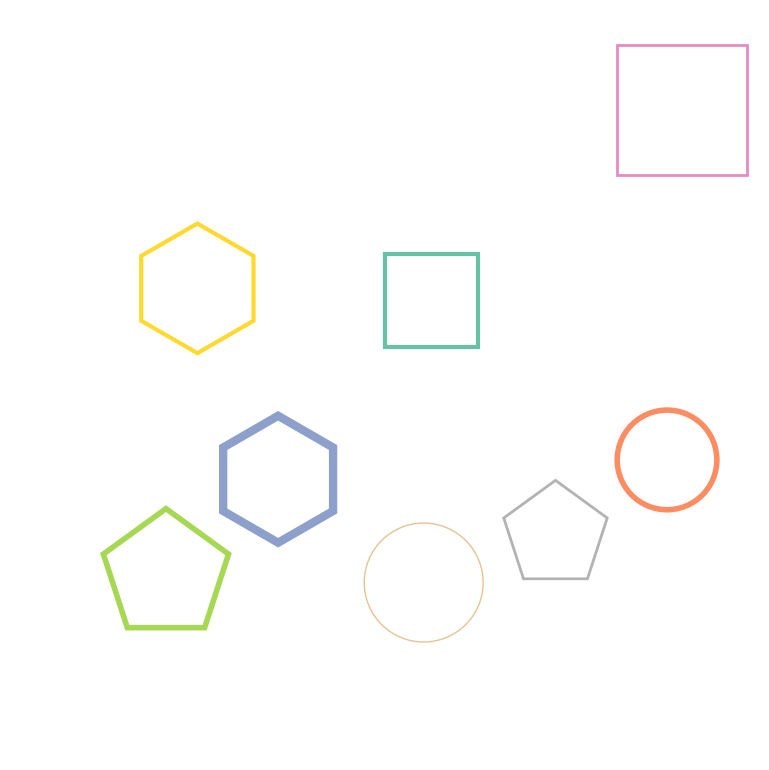[{"shape": "square", "thickness": 1.5, "radius": 0.3, "center": [0.56, 0.61]}, {"shape": "circle", "thickness": 2, "radius": 0.32, "center": [0.866, 0.403]}, {"shape": "hexagon", "thickness": 3, "radius": 0.41, "center": [0.361, 0.378]}, {"shape": "square", "thickness": 1, "radius": 0.42, "center": [0.885, 0.857]}, {"shape": "pentagon", "thickness": 2, "radius": 0.43, "center": [0.216, 0.254]}, {"shape": "hexagon", "thickness": 1.5, "radius": 0.42, "center": [0.256, 0.626]}, {"shape": "circle", "thickness": 0.5, "radius": 0.39, "center": [0.55, 0.243]}, {"shape": "pentagon", "thickness": 1, "radius": 0.35, "center": [0.721, 0.305]}]